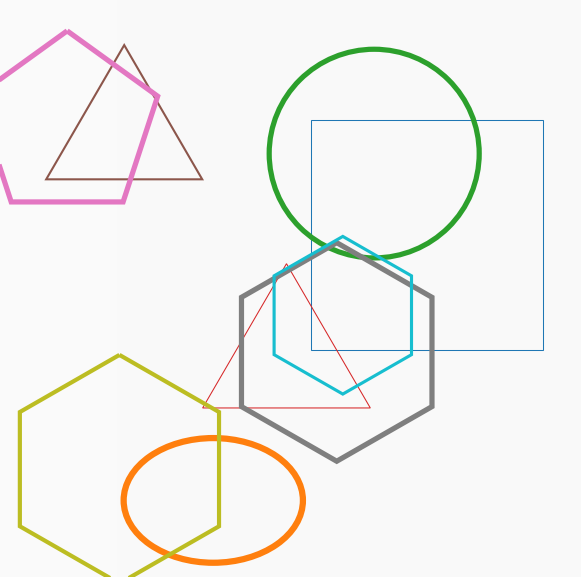[{"shape": "square", "thickness": 0.5, "radius": 1.0, "center": [0.735, 0.592]}, {"shape": "oval", "thickness": 3, "radius": 0.77, "center": [0.367, 0.133]}, {"shape": "circle", "thickness": 2.5, "radius": 0.9, "center": [0.644, 0.733]}, {"shape": "triangle", "thickness": 0.5, "radius": 0.83, "center": [0.493, 0.376]}, {"shape": "triangle", "thickness": 1, "radius": 0.77, "center": [0.214, 0.766]}, {"shape": "pentagon", "thickness": 2.5, "radius": 0.82, "center": [0.116, 0.782]}, {"shape": "hexagon", "thickness": 2.5, "radius": 0.95, "center": [0.579, 0.39]}, {"shape": "hexagon", "thickness": 2, "radius": 0.99, "center": [0.205, 0.187]}, {"shape": "hexagon", "thickness": 1.5, "radius": 0.68, "center": [0.59, 0.453]}]